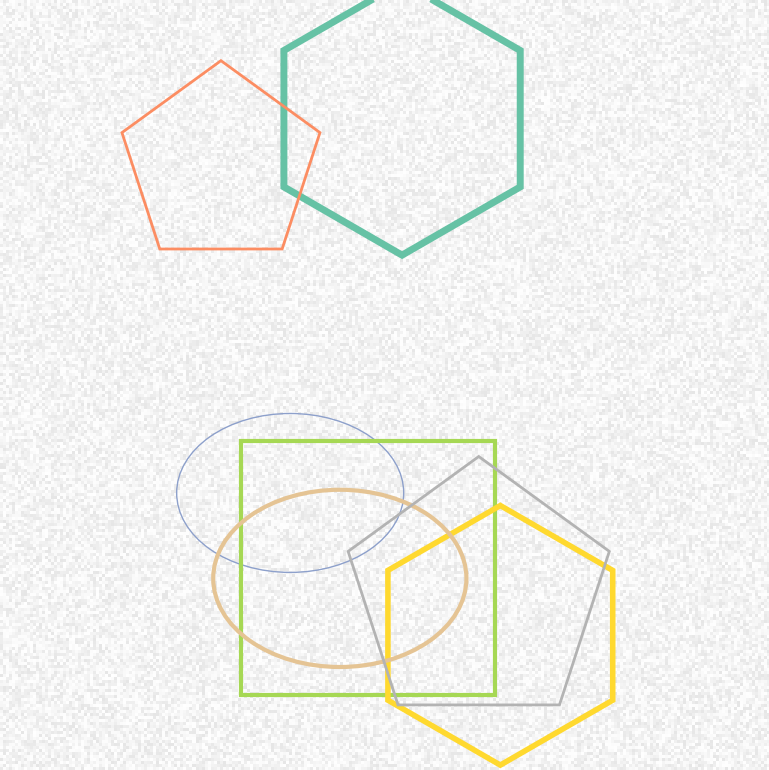[{"shape": "hexagon", "thickness": 2.5, "radius": 0.89, "center": [0.522, 0.846]}, {"shape": "pentagon", "thickness": 1, "radius": 0.68, "center": [0.287, 0.786]}, {"shape": "oval", "thickness": 0.5, "radius": 0.74, "center": [0.377, 0.36]}, {"shape": "square", "thickness": 1.5, "radius": 0.82, "center": [0.478, 0.262]}, {"shape": "hexagon", "thickness": 2, "radius": 0.84, "center": [0.65, 0.175]}, {"shape": "oval", "thickness": 1.5, "radius": 0.82, "center": [0.441, 0.249]}, {"shape": "pentagon", "thickness": 1, "radius": 0.89, "center": [0.622, 0.229]}]